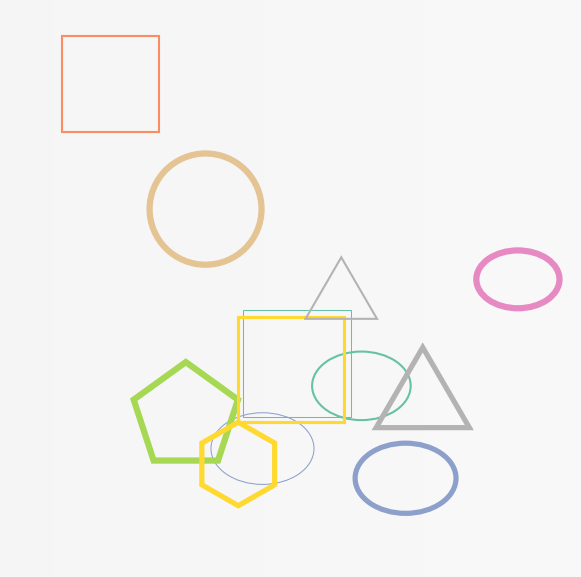[{"shape": "square", "thickness": 0.5, "radius": 0.46, "center": [0.511, 0.37]}, {"shape": "oval", "thickness": 1, "radius": 0.42, "center": [0.622, 0.331]}, {"shape": "square", "thickness": 1, "radius": 0.41, "center": [0.19, 0.853]}, {"shape": "oval", "thickness": 2.5, "radius": 0.43, "center": [0.698, 0.171]}, {"shape": "oval", "thickness": 0.5, "radius": 0.44, "center": [0.452, 0.222]}, {"shape": "oval", "thickness": 3, "radius": 0.36, "center": [0.891, 0.515]}, {"shape": "pentagon", "thickness": 3, "radius": 0.47, "center": [0.32, 0.278]}, {"shape": "hexagon", "thickness": 2.5, "radius": 0.36, "center": [0.41, 0.196]}, {"shape": "square", "thickness": 1.5, "radius": 0.46, "center": [0.501, 0.359]}, {"shape": "circle", "thickness": 3, "radius": 0.48, "center": [0.354, 0.637]}, {"shape": "triangle", "thickness": 2.5, "radius": 0.46, "center": [0.727, 0.305]}, {"shape": "triangle", "thickness": 1, "radius": 0.36, "center": [0.587, 0.483]}]